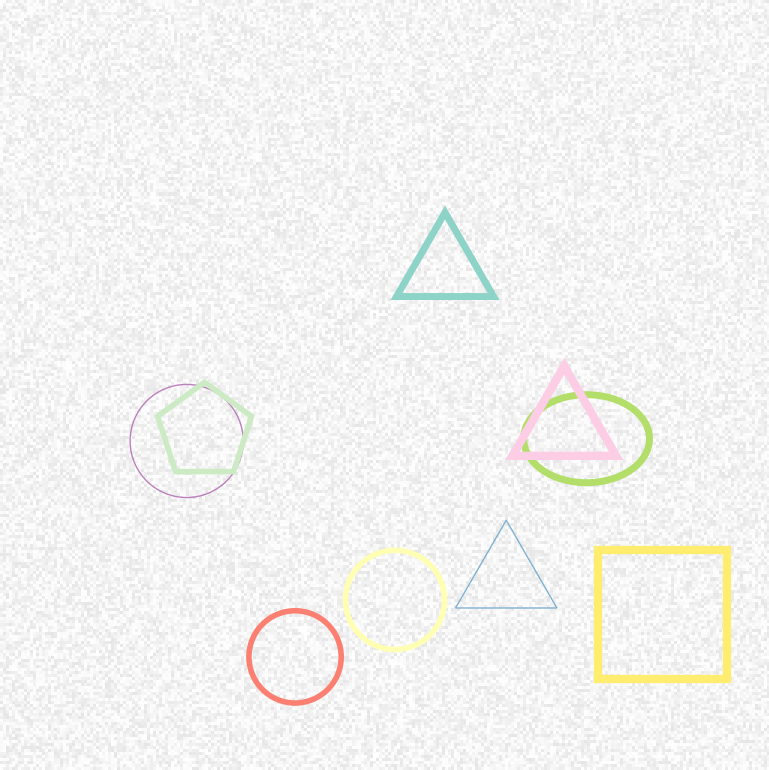[{"shape": "triangle", "thickness": 2.5, "radius": 0.36, "center": [0.578, 0.651]}, {"shape": "circle", "thickness": 2, "radius": 0.32, "center": [0.513, 0.221]}, {"shape": "circle", "thickness": 2, "radius": 0.3, "center": [0.383, 0.147]}, {"shape": "triangle", "thickness": 0.5, "radius": 0.38, "center": [0.657, 0.248]}, {"shape": "oval", "thickness": 2.5, "radius": 0.41, "center": [0.762, 0.43]}, {"shape": "triangle", "thickness": 3, "radius": 0.39, "center": [0.733, 0.447]}, {"shape": "circle", "thickness": 0.5, "radius": 0.37, "center": [0.242, 0.427]}, {"shape": "pentagon", "thickness": 2, "radius": 0.32, "center": [0.266, 0.439]}, {"shape": "square", "thickness": 3, "radius": 0.42, "center": [0.86, 0.202]}]